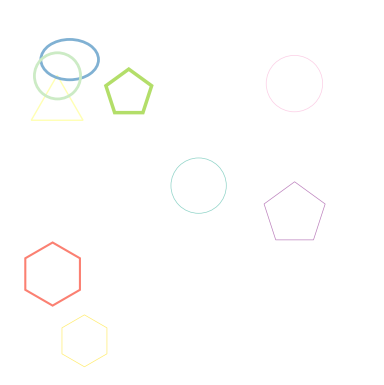[{"shape": "circle", "thickness": 0.5, "radius": 0.36, "center": [0.516, 0.518]}, {"shape": "triangle", "thickness": 1, "radius": 0.39, "center": [0.148, 0.726]}, {"shape": "hexagon", "thickness": 1.5, "radius": 0.41, "center": [0.137, 0.288]}, {"shape": "oval", "thickness": 2, "radius": 0.37, "center": [0.181, 0.845]}, {"shape": "pentagon", "thickness": 2.5, "radius": 0.31, "center": [0.334, 0.758]}, {"shape": "circle", "thickness": 0.5, "radius": 0.37, "center": [0.765, 0.783]}, {"shape": "pentagon", "thickness": 0.5, "radius": 0.42, "center": [0.765, 0.444]}, {"shape": "circle", "thickness": 2, "radius": 0.3, "center": [0.149, 0.803]}, {"shape": "hexagon", "thickness": 0.5, "radius": 0.34, "center": [0.219, 0.115]}]